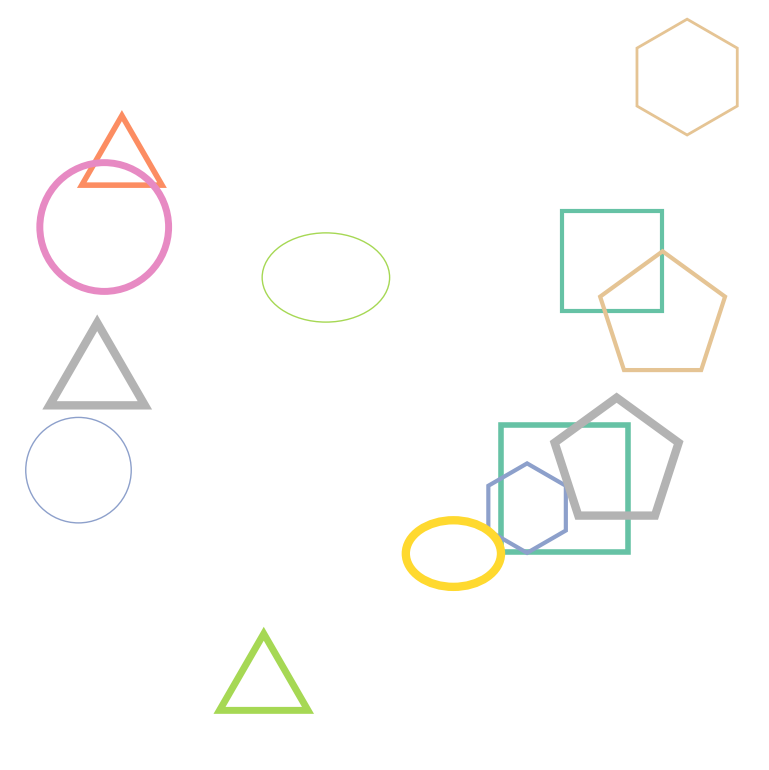[{"shape": "square", "thickness": 2, "radius": 0.42, "center": [0.733, 0.366]}, {"shape": "square", "thickness": 1.5, "radius": 0.32, "center": [0.795, 0.661]}, {"shape": "triangle", "thickness": 2, "radius": 0.3, "center": [0.158, 0.79]}, {"shape": "hexagon", "thickness": 1.5, "radius": 0.29, "center": [0.685, 0.34]}, {"shape": "circle", "thickness": 0.5, "radius": 0.34, "center": [0.102, 0.389]}, {"shape": "circle", "thickness": 2.5, "radius": 0.42, "center": [0.135, 0.705]}, {"shape": "oval", "thickness": 0.5, "radius": 0.41, "center": [0.423, 0.64]}, {"shape": "triangle", "thickness": 2.5, "radius": 0.33, "center": [0.343, 0.111]}, {"shape": "oval", "thickness": 3, "radius": 0.31, "center": [0.589, 0.281]}, {"shape": "pentagon", "thickness": 1.5, "radius": 0.43, "center": [0.861, 0.588]}, {"shape": "hexagon", "thickness": 1, "radius": 0.38, "center": [0.892, 0.9]}, {"shape": "triangle", "thickness": 3, "radius": 0.36, "center": [0.126, 0.509]}, {"shape": "pentagon", "thickness": 3, "radius": 0.42, "center": [0.801, 0.399]}]